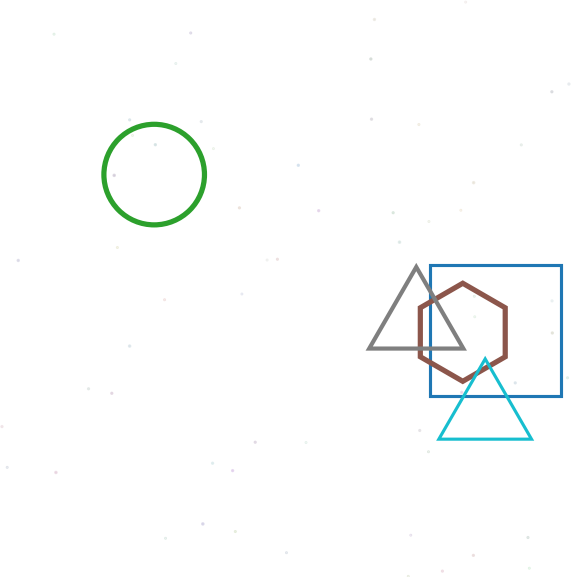[{"shape": "square", "thickness": 1.5, "radius": 0.57, "center": [0.858, 0.427]}, {"shape": "circle", "thickness": 2.5, "radius": 0.44, "center": [0.267, 0.697]}, {"shape": "hexagon", "thickness": 2.5, "radius": 0.42, "center": [0.801, 0.424]}, {"shape": "triangle", "thickness": 2, "radius": 0.47, "center": [0.721, 0.443]}, {"shape": "triangle", "thickness": 1.5, "radius": 0.46, "center": [0.84, 0.285]}]